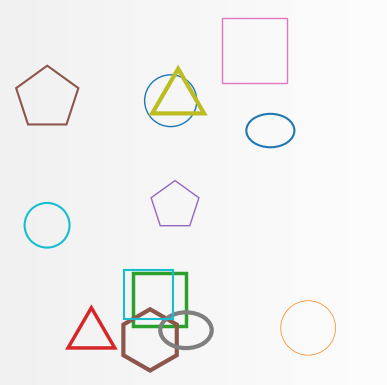[{"shape": "oval", "thickness": 1.5, "radius": 0.31, "center": [0.698, 0.661]}, {"shape": "circle", "thickness": 1, "radius": 0.34, "center": [0.441, 0.738]}, {"shape": "circle", "thickness": 0.5, "radius": 0.35, "center": [0.795, 0.148]}, {"shape": "square", "thickness": 2.5, "radius": 0.34, "center": [0.413, 0.222]}, {"shape": "triangle", "thickness": 2.5, "radius": 0.35, "center": [0.236, 0.131]}, {"shape": "pentagon", "thickness": 1, "radius": 0.32, "center": [0.452, 0.466]}, {"shape": "pentagon", "thickness": 1.5, "radius": 0.42, "center": [0.122, 0.745]}, {"shape": "hexagon", "thickness": 3, "radius": 0.4, "center": [0.387, 0.117]}, {"shape": "square", "thickness": 1, "radius": 0.42, "center": [0.657, 0.868]}, {"shape": "oval", "thickness": 3, "radius": 0.33, "center": [0.48, 0.142]}, {"shape": "triangle", "thickness": 3, "radius": 0.39, "center": [0.46, 0.744]}, {"shape": "circle", "thickness": 1.5, "radius": 0.29, "center": [0.121, 0.415]}, {"shape": "square", "thickness": 1.5, "radius": 0.32, "center": [0.383, 0.234]}]